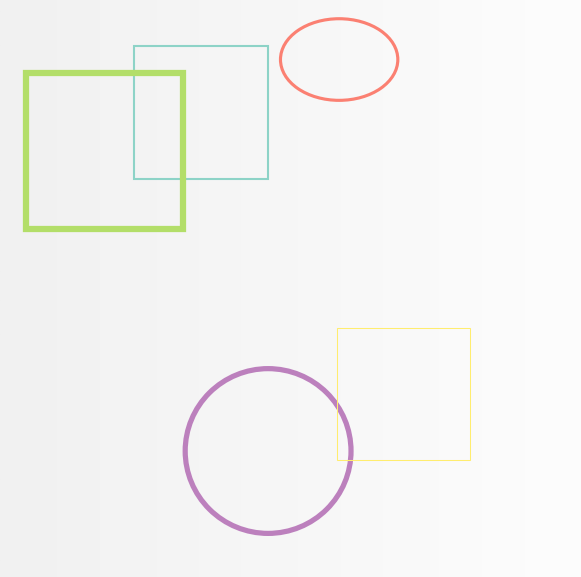[{"shape": "square", "thickness": 1, "radius": 0.58, "center": [0.345, 0.804]}, {"shape": "oval", "thickness": 1.5, "radius": 0.5, "center": [0.583, 0.896]}, {"shape": "square", "thickness": 3, "radius": 0.68, "center": [0.18, 0.738]}, {"shape": "circle", "thickness": 2.5, "radius": 0.71, "center": [0.461, 0.218]}, {"shape": "square", "thickness": 0.5, "radius": 0.57, "center": [0.694, 0.317]}]